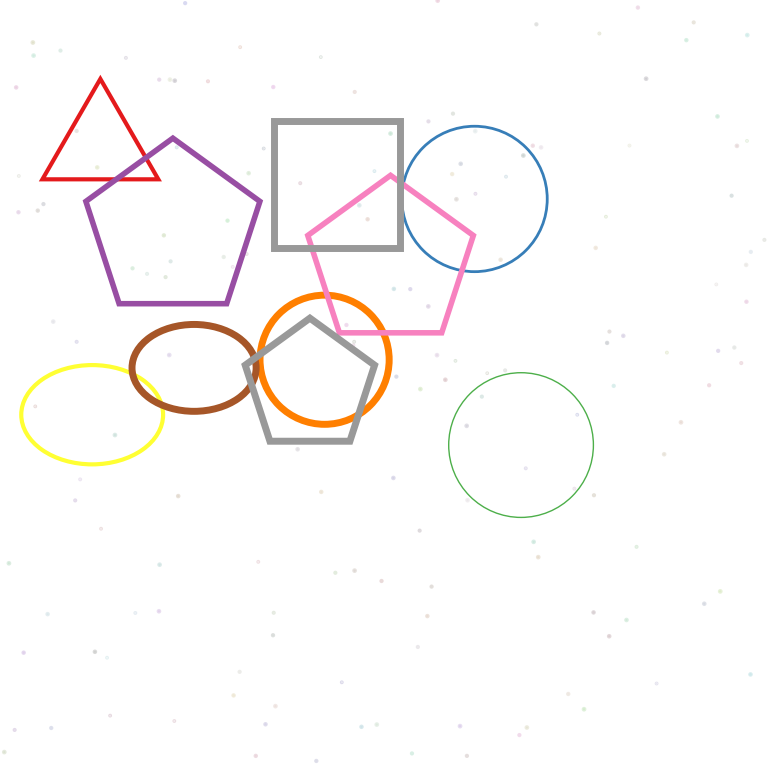[{"shape": "triangle", "thickness": 1.5, "radius": 0.43, "center": [0.13, 0.811]}, {"shape": "circle", "thickness": 1, "radius": 0.47, "center": [0.616, 0.742]}, {"shape": "circle", "thickness": 0.5, "radius": 0.47, "center": [0.677, 0.422]}, {"shape": "pentagon", "thickness": 2, "radius": 0.59, "center": [0.225, 0.702]}, {"shape": "circle", "thickness": 2.5, "radius": 0.42, "center": [0.422, 0.533]}, {"shape": "oval", "thickness": 1.5, "radius": 0.46, "center": [0.12, 0.461]}, {"shape": "oval", "thickness": 2.5, "radius": 0.4, "center": [0.252, 0.522]}, {"shape": "pentagon", "thickness": 2, "radius": 0.57, "center": [0.507, 0.659]}, {"shape": "pentagon", "thickness": 2.5, "radius": 0.44, "center": [0.402, 0.498]}, {"shape": "square", "thickness": 2.5, "radius": 0.41, "center": [0.437, 0.76]}]